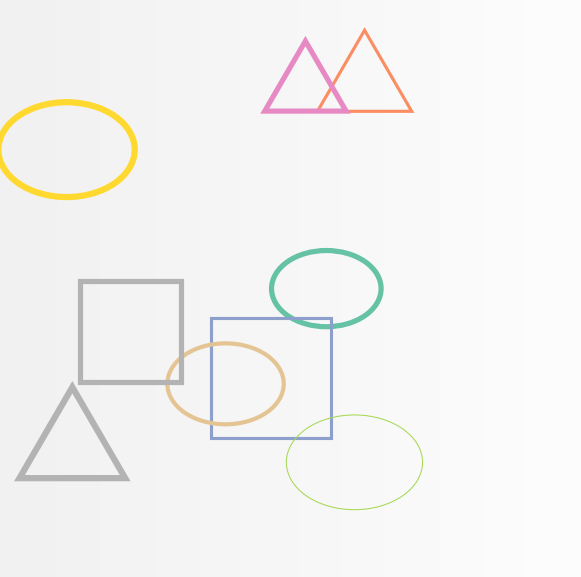[{"shape": "oval", "thickness": 2.5, "radius": 0.47, "center": [0.561, 0.499]}, {"shape": "triangle", "thickness": 1.5, "radius": 0.47, "center": [0.627, 0.853]}, {"shape": "square", "thickness": 1.5, "radius": 0.52, "center": [0.466, 0.345]}, {"shape": "triangle", "thickness": 2.5, "radius": 0.4, "center": [0.525, 0.847]}, {"shape": "oval", "thickness": 0.5, "radius": 0.59, "center": [0.61, 0.199]}, {"shape": "oval", "thickness": 3, "radius": 0.59, "center": [0.114, 0.74]}, {"shape": "oval", "thickness": 2, "radius": 0.5, "center": [0.388, 0.334]}, {"shape": "triangle", "thickness": 3, "radius": 0.52, "center": [0.124, 0.224]}, {"shape": "square", "thickness": 2.5, "radius": 0.44, "center": [0.225, 0.426]}]